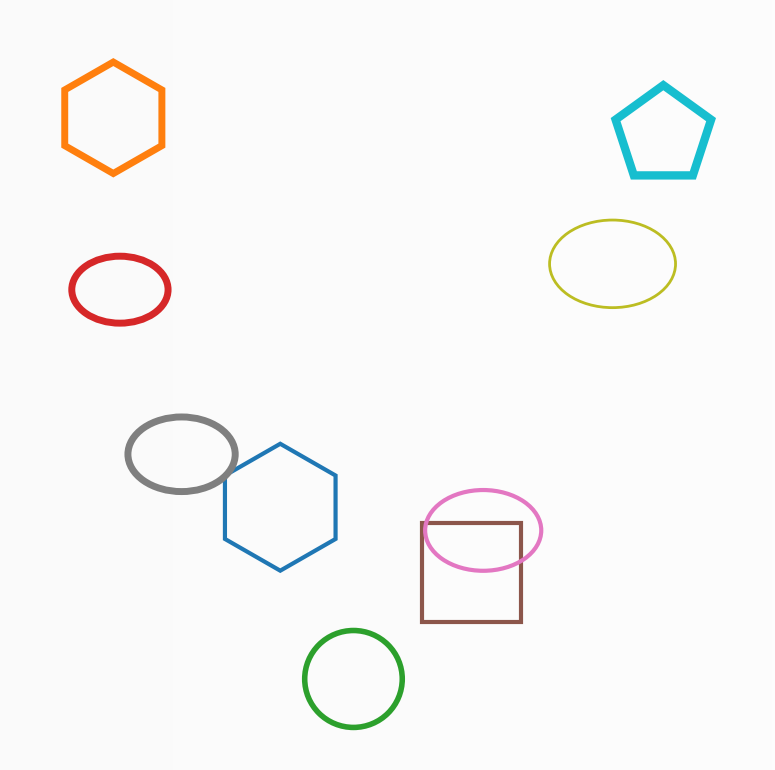[{"shape": "hexagon", "thickness": 1.5, "radius": 0.41, "center": [0.362, 0.341]}, {"shape": "hexagon", "thickness": 2.5, "radius": 0.36, "center": [0.146, 0.847]}, {"shape": "circle", "thickness": 2, "radius": 0.31, "center": [0.456, 0.118]}, {"shape": "oval", "thickness": 2.5, "radius": 0.31, "center": [0.155, 0.624]}, {"shape": "square", "thickness": 1.5, "radius": 0.32, "center": [0.608, 0.256]}, {"shape": "oval", "thickness": 1.5, "radius": 0.37, "center": [0.623, 0.311]}, {"shape": "oval", "thickness": 2.5, "radius": 0.35, "center": [0.234, 0.41]}, {"shape": "oval", "thickness": 1, "radius": 0.41, "center": [0.79, 0.657]}, {"shape": "pentagon", "thickness": 3, "radius": 0.32, "center": [0.856, 0.825]}]